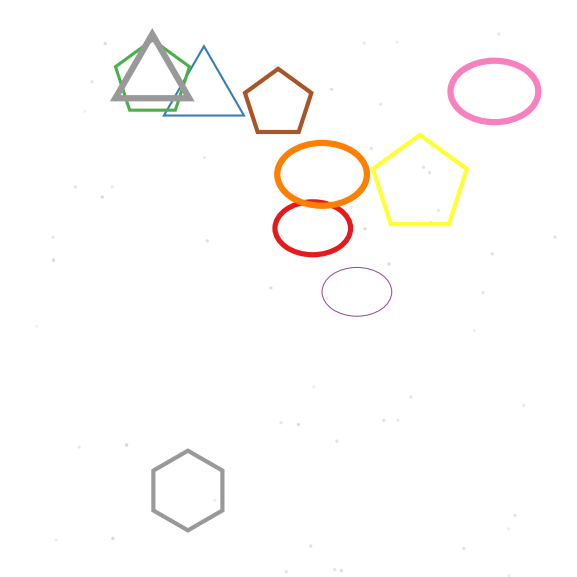[{"shape": "oval", "thickness": 2.5, "radius": 0.33, "center": [0.542, 0.604]}, {"shape": "triangle", "thickness": 1, "radius": 0.4, "center": [0.353, 0.839]}, {"shape": "pentagon", "thickness": 1.5, "radius": 0.34, "center": [0.264, 0.863]}, {"shape": "oval", "thickness": 0.5, "radius": 0.3, "center": [0.618, 0.494]}, {"shape": "oval", "thickness": 3, "radius": 0.39, "center": [0.558, 0.697]}, {"shape": "pentagon", "thickness": 2, "radius": 0.43, "center": [0.727, 0.68]}, {"shape": "pentagon", "thickness": 2, "radius": 0.3, "center": [0.482, 0.82]}, {"shape": "oval", "thickness": 3, "radius": 0.38, "center": [0.856, 0.841]}, {"shape": "hexagon", "thickness": 2, "radius": 0.35, "center": [0.325, 0.15]}, {"shape": "triangle", "thickness": 3, "radius": 0.37, "center": [0.264, 0.866]}]